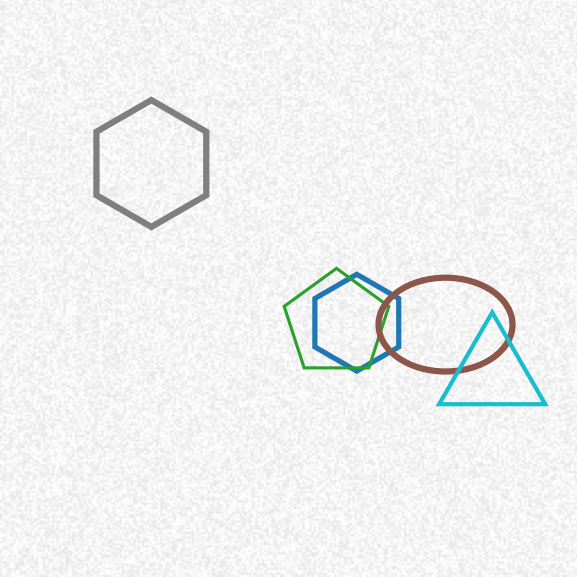[{"shape": "hexagon", "thickness": 2.5, "radius": 0.42, "center": [0.618, 0.44]}, {"shape": "pentagon", "thickness": 1.5, "radius": 0.48, "center": [0.583, 0.439]}, {"shape": "oval", "thickness": 3, "radius": 0.58, "center": [0.771, 0.437]}, {"shape": "hexagon", "thickness": 3, "radius": 0.55, "center": [0.262, 0.716]}, {"shape": "triangle", "thickness": 2, "radius": 0.53, "center": [0.852, 0.352]}]